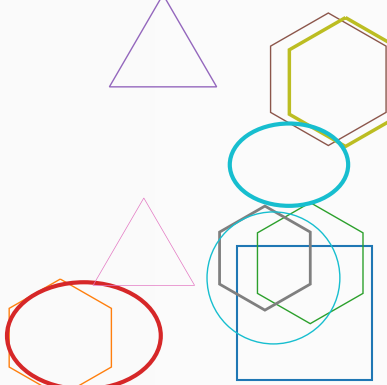[{"shape": "square", "thickness": 1.5, "radius": 0.87, "center": [0.786, 0.186]}, {"shape": "hexagon", "thickness": 1, "radius": 0.76, "center": [0.156, 0.123]}, {"shape": "hexagon", "thickness": 1, "radius": 0.79, "center": [0.801, 0.317]}, {"shape": "oval", "thickness": 3, "radius": 0.99, "center": [0.216, 0.128]}, {"shape": "triangle", "thickness": 1, "radius": 0.8, "center": [0.421, 0.854]}, {"shape": "hexagon", "thickness": 1, "radius": 0.86, "center": [0.847, 0.794]}, {"shape": "triangle", "thickness": 0.5, "radius": 0.76, "center": [0.371, 0.334]}, {"shape": "hexagon", "thickness": 2, "radius": 0.68, "center": [0.684, 0.33]}, {"shape": "hexagon", "thickness": 2.5, "radius": 0.84, "center": [0.892, 0.787]}, {"shape": "circle", "thickness": 1, "radius": 0.86, "center": [0.706, 0.278]}, {"shape": "oval", "thickness": 3, "radius": 0.76, "center": [0.746, 0.572]}]